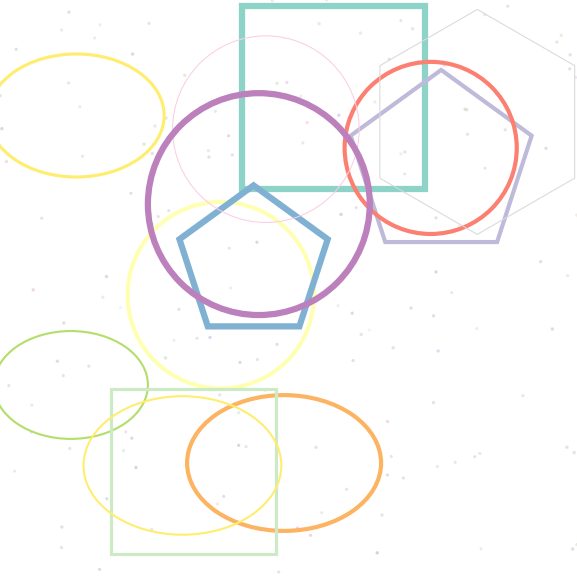[{"shape": "square", "thickness": 3, "radius": 0.79, "center": [0.578, 0.831]}, {"shape": "circle", "thickness": 2, "radius": 0.81, "center": [0.382, 0.488]}, {"shape": "pentagon", "thickness": 2, "radius": 0.82, "center": [0.764, 0.713]}, {"shape": "circle", "thickness": 2, "radius": 0.75, "center": [0.746, 0.743]}, {"shape": "pentagon", "thickness": 3, "radius": 0.67, "center": [0.439, 0.543]}, {"shape": "oval", "thickness": 2, "radius": 0.84, "center": [0.492, 0.197]}, {"shape": "oval", "thickness": 1, "radius": 0.67, "center": [0.123, 0.333]}, {"shape": "circle", "thickness": 0.5, "radius": 0.81, "center": [0.46, 0.775]}, {"shape": "hexagon", "thickness": 0.5, "radius": 0.97, "center": [0.826, 0.788]}, {"shape": "circle", "thickness": 3, "radius": 0.96, "center": [0.448, 0.646]}, {"shape": "square", "thickness": 1.5, "radius": 0.71, "center": [0.335, 0.183]}, {"shape": "oval", "thickness": 1.5, "radius": 0.76, "center": [0.132, 0.799]}, {"shape": "oval", "thickness": 1, "radius": 0.86, "center": [0.316, 0.193]}]